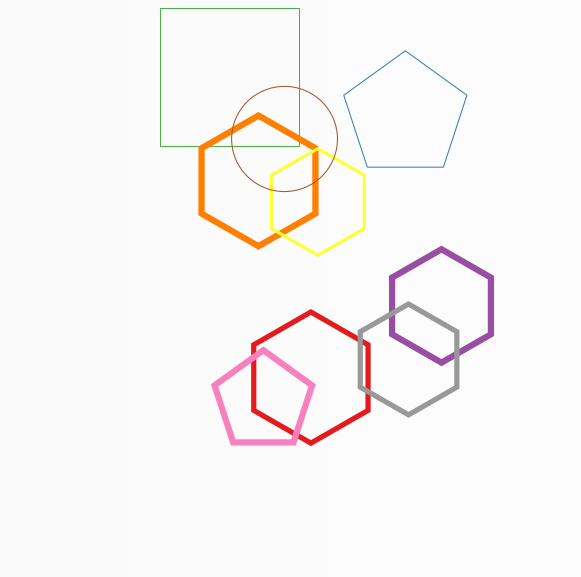[{"shape": "hexagon", "thickness": 2.5, "radius": 0.57, "center": [0.535, 0.345]}, {"shape": "pentagon", "thickness": 0.5, "radius": 0.56, "center": [0.697, 0.8]}, {"shape": "square", "thickness": 0.5, "radius": 0.6, "center": [0.395, 0.866]}, {"shape": "hexagon", "thickness": 3, "radius": 0.49, "center": [0.76, 0.469]}, {"shape": "hexagon", "thickness": 3, "radius": 0.57, "center": [0.445, 0.686]}, {"shape": "hexagon", "thickness": 1.5, "radius": 0.46, "center": [0.547, 0.65]}, {"shape": "circle", "thickness": 0.5, "radius": 0.46, "center": [0.49, 0.758]}, {"shape": "pentagon", "thickness": 3, "radius": 0.44, "center": [0.453, 0.304]}, {"shape": "hexagon", "thickness": 2.5, "radius": 0.48, "center": [0.703, 0.377]}]